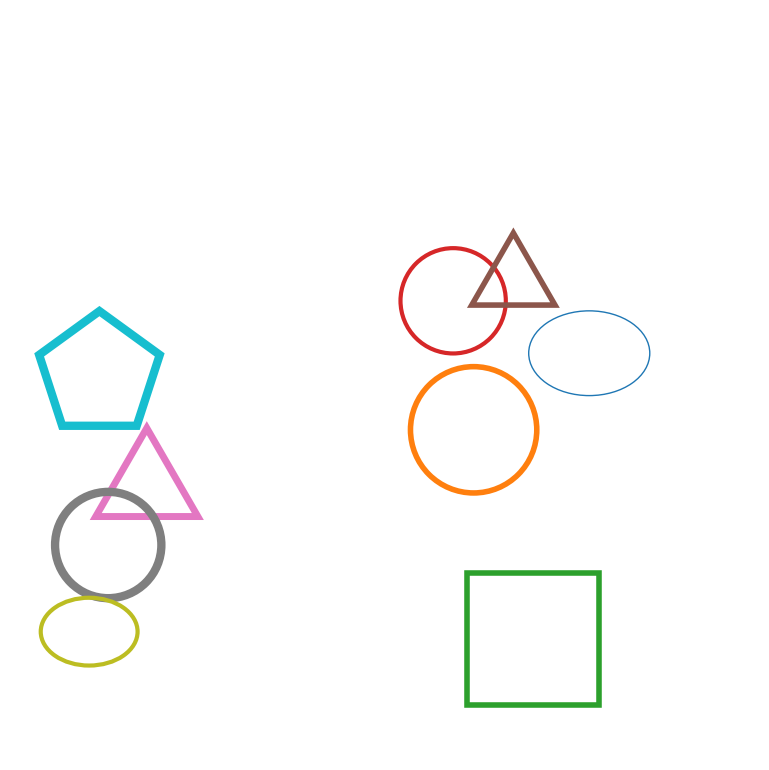[{"shape": "oval", "thickness": 0.5, "radius": 0.39, "center": [0.765, 0.541]}, {"shape": "circle", "thickness": 2, "radius": 0.41, "center": [0.615, 0.442]}, {"shape": "square", "thickness": 2, "radius": 0.43, "center": [0.692, 0.17]}, {"shape": "circle", "thickness": 1.5, "radius": 0.34, "center": [0.589, 0.609]}, {"shape": "triangle", "thickness": 2, "radius": 0.31, "center": [0.667, 0.635]}, {"shape": "triangle", "thickness": 2.5, "radius": 0.38, "center": [0.191, 0.367]}, {"shape": "circle", "thickness": 3, "radius": 0.35, "center": [0.141, 0.292]}, {"shape": "oval", "thickness": 1.5, "radius": 0.31, "center": [0.116, 0.18]}, {"shape": "pentagon", "thickness": 3, "radius": 0.41, "center": [0.129, 0.514]}]